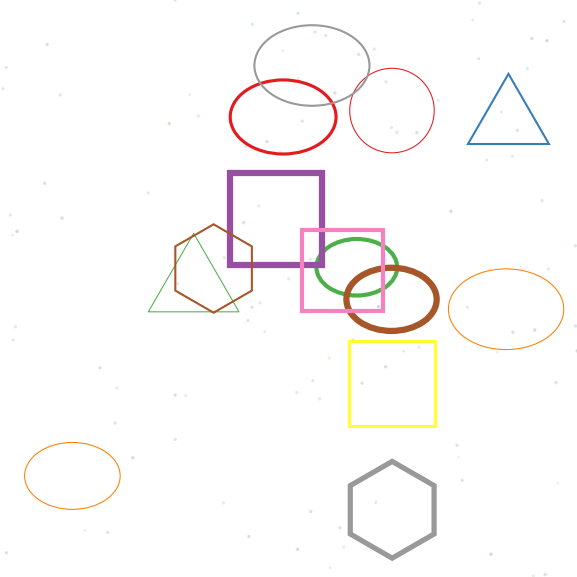[{"shape": "circle", "thickness": 0.5, "radius": 0.37, "center": [0.679, 0.808]}, {"shape": "oval", "thickness": 1.5, "radius": 0.46, "center": [0.49, 0.797]}, {"shape": "triangle", "thickness": 1, "radius": 0.4, "center": [0.88, 0.79]}, {"shape": "oval", "thickness": 2, "radius": 0.35, "center": [0.618, 0.536]}, {"shape": "triangle", "thickness": 0.5, "radius": 0.45, "center": [0.335, 0.504]}, {"shape": "square", "thickness": 3, "radius": 0.4, "center": [0.477, 0.62]}, {"shape": "oval", "thickness": 0.5, "radius": 0.41, "center": [0.125, 0.175]}, {"shape": "oval", "thickness": 0.5, "radius": 0.5, "center": [0.876, 0.464]}, {"shape": "square", "thickness": 1.5, "radius": 0.37, "center": [0.679, 0.335]}, {"shape": "hexagon", "thickness": 1, "radius": 0.38, "center": [0.37, 0.534]}, {"shape": "oval", "thickness": 3, "radius": 0.39, "center": [0.678, 0.481]}, {"shape": "square", "thickness": 2, "radius": 0.35, "center": [0.594, 0.53]}, {"shape": "hexagon", "thickness": 2.5, "radius": 0.42, "center": [0.679, 0.116]}, {"shape": "oval", "thickness": 1, "radius": 0.5, "center": [0.54, 0.886]}]